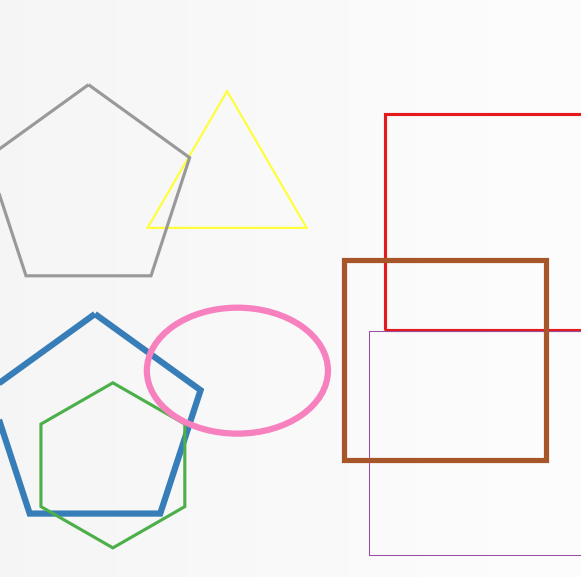[{"shape": "square", "thickness": 1.5, "radius": 0.93, "center": [0.85, 0.614]}, {"shape": "pentagon", "thickness": 3, "radius": 0.96, "center": [0.163, 0.264]}, {"shape": "hexagon", "thickness": 1.5, "radius": 0.71, "center": [0.194, 0.193]}, {"shape": "square", "thickness": 0.5, "radius": 0.97, "center": [0.829, 0.232]}, {"shape": "triangle", "thickness": 1, "radius": 0.79, "center": [0.391, 0.684]}, {"shape": "square", "thickness": 2.5, "radius": 0.87, "center": [0.766, 0.375]}, {"shape": "oval", "thickness": 3, "radius": 0.78, "center": [0.408, 0.357]}, {"shape": "pentagon", "thickness": 1.5, "radius": 0.91, "center": [0.152, 0.67]}]